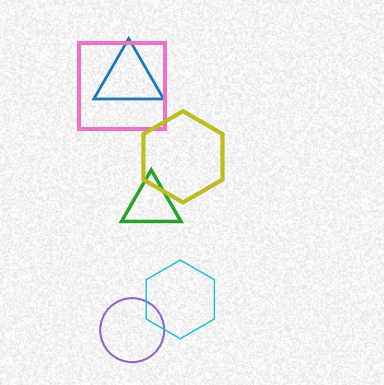[{"shape": "triangle", "thickness": 2, "radius": 0.52, "center": [0.334, 0.795]}, {"shape": "triangle", "thickness": 2.5, "radius": 0.45, "center": [0.393, 0.469]}, {"shape": "circle", "thickness": 1.5, "radius": 0.42, "center": [0.343, 0.142]}, {"shape": "square", "thickness": 3, "radius": 0.56, "center": [0.317, 0.777]}, {"shape": "hexagon", "thickness": 3, "radius": 0.59, "center": [0.475, 0.593]}, {"shape": "hexagon", "thickness": 1, "radius": 0.51, "center": [0.468, 0.222]}]